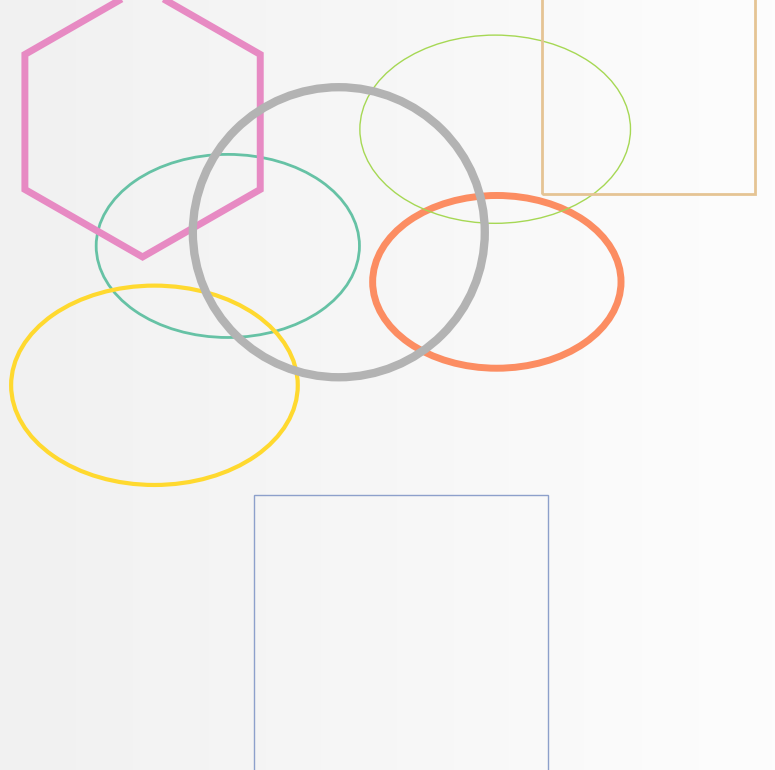[{"shape": "oval", "thickness": 1, "radius": 0.85, "center": [0.294, 0.681]}, {"shape": "oval", "thickness": 2.5, "radius": 0.8, "center": [0.641, 0.634]}, {"shape": "square", "thickness": 0.5, "radius": 0.95, "center": [0.518, 0.167]}, {"shape": "hexagon", "thickness": 2.5, "radius": 0.88, "center": [0.184, 0.842]}, {"shape": "oval", "thickness": 0.5, "radius": 0.87, "center": [0.639, 0.832]}, {"shape": "oval", "thickness": 1.5, "radius": 0.92, "center": [0.199, 0.5]}, {"shape": "square", "thickness": 1, "radius": 0.69, "center": [0.837, 0.885]}, {"shape": "circle", "thickness": 3, "radius": 0.94, "center": [0.437, 0.698]}]